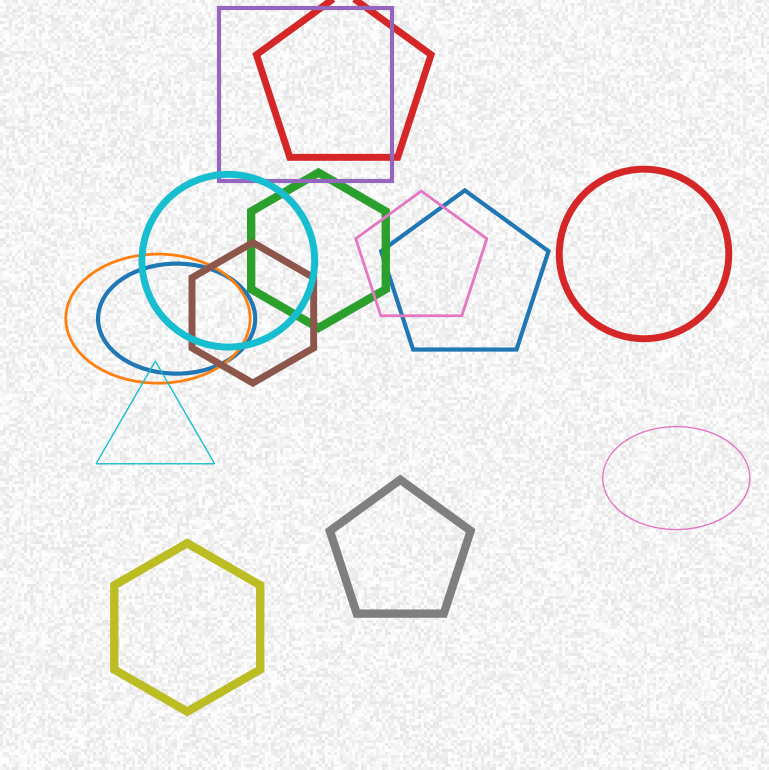[{"shape": "oval", "thickness": 1.5, "radius": 0.51, "center": [0.229, 0.586]}, {"shape": "pentagon", "thickness": 1.5, "radius": 0.57, "center": [0.604, 0.638]}, {"shape": "oval", "thickness": 1, "radius": 0.6, "center": [0.205, 0.586]}, {"shape": "hexagon", "thickness": 3, "radius": 0.5, "center": [0.414, 0.675]}, {"shape": "circle", "thickness": 2.5, "radius": 0.55, "center": [0.836, 0.67]}, {"shape": "pentagon", "thickness": 2.5, "radius": 0.6, "center": [0.446, 0.892]}, {"shape": "square", "thickness": 1.5, "radius": 0.56, "center": [0.397, 0.878]}, {"shape": "hexagon", "thickness": 2.5, "radius": 0.46, "center": [0.328, 0.594]}, {"shape": "pentagon", "thickness": 1, "radius": 0.45, "center": [0.547, 0.662]}, {"shape": "oval", "thickness": 0.5, "radius": 0.48, "center": [0.878, 0.379]}, {"shape": "pentagon", "thickness": 3, "radius": 0.48, "center": [0.52, 0.281]}, {"shape": "hexagon", "thickness": 3, "radius": 0.55, "center": [0.243, 0.185]}, {"shape": "triangle", "thickness": 0.5, "radius": 0.44, "center": [0.202, 0.442]}, {"shape": "circle", "thickness": 2.5, "radius": 0.56, "center": [0.296, 0.661]}]